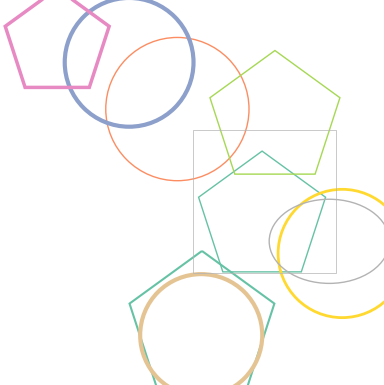[{"shape": "pentagon", "thickness": 1, "radius": 0.87, "center": [0.681, 0.434]}, {"shape": "pentagon", "thickness": 1.5, "radius": 0.99, "center": [0.525, 0.15]}, {"shape": "circle", "thickness": 1, "radius": 0.93, "center": [0.461, 0.717]}, {"shape": "circle", "thickness": 3, "radius": 0.84, "center": [0.335, 0.838]}, {"shape": "pentagon", "thickness": 2.5, "radius": 0.71, "center": [0.149, 0.888]}, {"shape": "pentagon", "thickness": 1, "radius": 0.89, "center": [0.714, 0.691]}, {"shape": "circle", "thickness": 2, "radius": 0.83, "center": [0.889, 0.342]}, {"shape": "circle", "thickness": 3, "radius": 0.79, "center": [0.523, 0.129]}, {"shape": "square", "thickness": 0.5, "radius": 0.93, "center": [0.687, 0.476]}, {"shape": "oval", "thickness": 1, "radius": 0.78, "center": [0.855, 0.373]}]